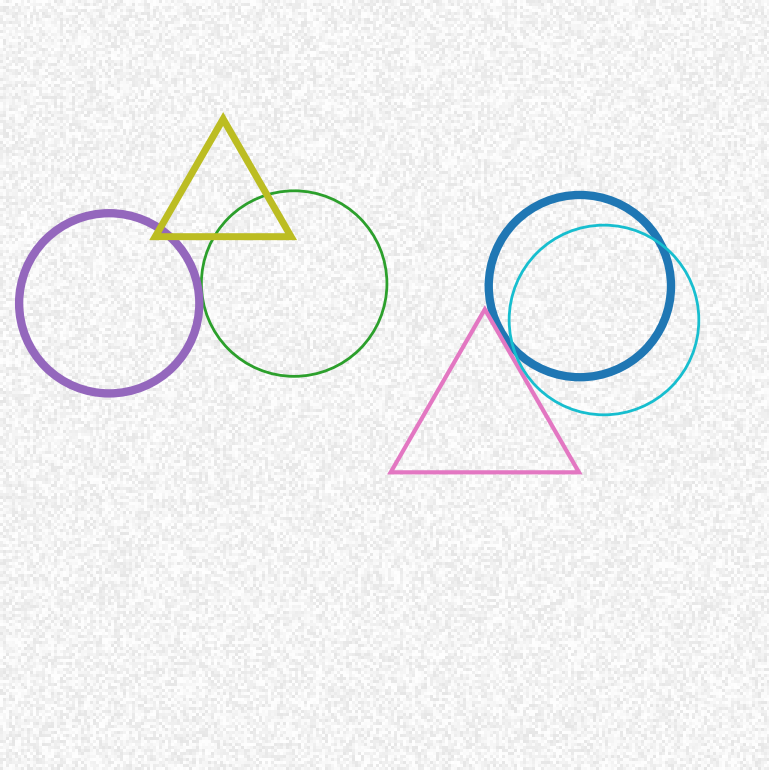[{"shape": "circle", "thickness": 3, "radius": 0.59, "center": [0.753, 0.628]}, {"shape": "circle", "thickness": 1, "radius": 0.6, "center": [0.382, 0.632]}, {"shape": "circle", "thickness": 3, "radius": 0.59, "center": [0.142, 0.606]}, {"shape": "triangle", "thickness": 1.5, "radius": 0.71, "center": [0.63, 0.457]}, {"shape": "triangle", "thickness": 2.5, "radius": 0.51, "center": [0.29, 0.744]}, {"shape": "circle", "thickness": 1, "radius": 0.62, "center": [0.784, 0.584]}]